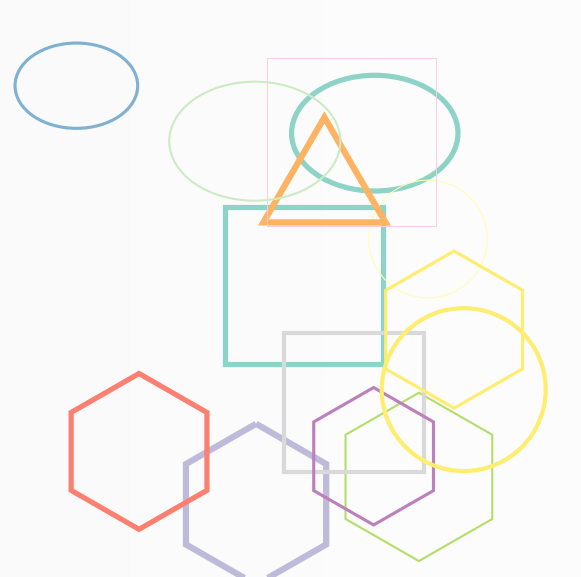[{"shape": "oval", "thickness": 2.5, "radius": 0.72, "center": [0.645, 0.769]}, {"shape": "square", "thickness": 2.5, "radius": 0.68, "center": [0.523, 0.505]}, {"shape": "circle", "thickness": 0.5, "radius": 0.51, "center": [0.736, 0.585]}, {"shape": "hexagon", "thickness": 3, "radius": 0.7, "center": [0.441, 0.126]}, {"shape": "hexagon", "thickness": 2.5, "radius": 0.67, "center": [0.239, 0.217]}, {"shape": "oval", "thickness": 1.5, "radius": 0.53, "center": [0.131, 0.851]}, {"shape": "triangle", "thickness": 3, "radius": 0.61, "center": [0.558, 0.675]}, {"shape": "hexagon", "thickness": 1, "radius": 0.73, "center": [0.721, 0.173]}, {"shape": "square", "thickness": 0.5, "radius": 0.73, "center": [0.605, 0.753]}, {"shape": "square", "thickness": 2, "radius": 0.6, "center": [0.609, 0.302]}, {"shape": "hexagon", "thickness": 1.5, "radius": 0.59, "center": [0.643, 0.209]}, {"shape": "oval", "thickness": 1, "radius": 0.74, "center": [0.438, 0.755]}, {"shape": "hexagon", "thickness": 1.5, "radius": 0.68, "center": [0.781, 0.428]}, {"shape": "circle", "thickness": 2, "radius": 0.71, "center": [0.798, 0.325]}]